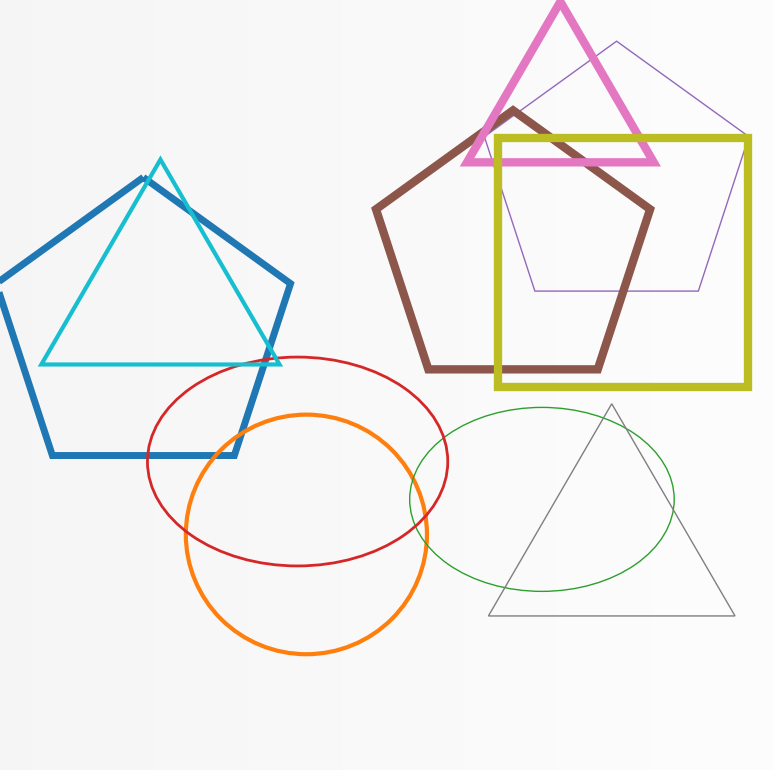[{"shape": "pentagon", "thickness": 2.5, "radius": 1.0, "center": [0.185, 0.57]}, {"shape": "circle", "thickness": 1.5, "radius": 0.78, "center": [0.395, 0.306]}, {"shape": "oval", "thickness": 0.5, "radius": 0.85, "center": [0.699, 0.351]}, {"shape": "oval", "thickness": 1, "radius": 0.97, "center": [0.384, 0.401]}, {"shape": "pentagon", "thickness": 0.5, "radius": 0.9, "center": [0.796, 0.767]}, {"shape": "pentagon", "thickness": 3, "radius": 0.93, "center": [0.662, 0.671]}, {"shape": "triangle", "thickness": 3, "radius": 0.7, "center": [0.723, 0.859]}, {"shape": "triangle", "thickness": 0.5, "radius": 0.92, "center": [0.789, 0.292]}, {"shape": "square", "thickness": 3, "radius": 0.81, "center": [0.804, 0.659]}, {"shape": "triangle", "thickness": 1.5, "radius": 0.89, "center": [0.207, 0.615]}]